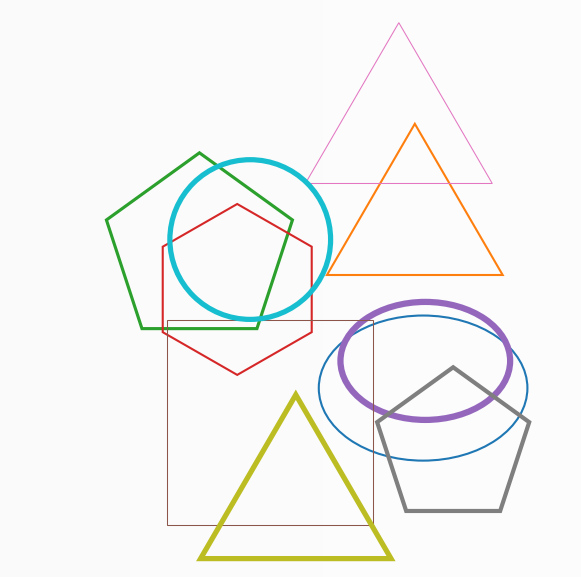[{"shape": "oval", "thickness": 1, "radius": 0.9, "center": [0.728, 0.327]}, {"shape": "triangle", "thickness": 1, "radius": 0.87, "center": [0.714, 0.61]}, {"shape": "pentagon", "thickness": 1.5, "radius": 0.84, "center": [0.343, 0.566]}, {"shape": "hexagon", "thickness": 1, "radius": 0.74, "center": [0.408, 0.498]}, {"shape": "oval", "thickness": 3, "radius": 0.73, "center": [0.732, 0.374]}, {"shape": "square", "thickness": 0.5, "radius": 0.89, "center": [0.464, 0.268]}, {"shape": "triangle", "thickness": 0.5, "radius": 0.93, "center": [0.686, 0.774]}, {"shape": "pentagon", "thickness": 2, "radius": 0.69, "center": [0.78, 0.226]}, {"shape": "triangle", "thickness": 2.5, "radius": 0.95, "center": [0.509, 0.126]}, {"shape": "circle", "thickness": 2.5, "radius": 0.69, "center": [0.431, 0.584]}]